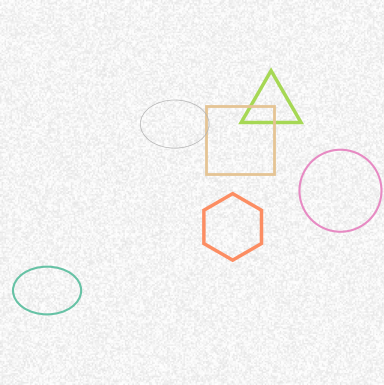[{"shape": "oval", "thickness": 1.5, "radius": 0.44, "center": [0.122, 0.245]}, {"shape": "hexagon", "thickness": 2.5, "radius": 0.43, "center": [0.604, 0.411]}, {"shape": "circle", "thickness": 1.5, "radius": 0.53, "center": [0.884, 0.505]}, {"shape": "triangle", "thickness": 2.5, "radius": 0.45, "center": [0.704, 0.727]}, {"shape": "square", "thickness": 2, "radius": 0.44, "center": [0.623, 0.636]}, {"shape": "oval", "thickness": 0.5, "radius": 0.45, "center": [0.454, 0.678]}]